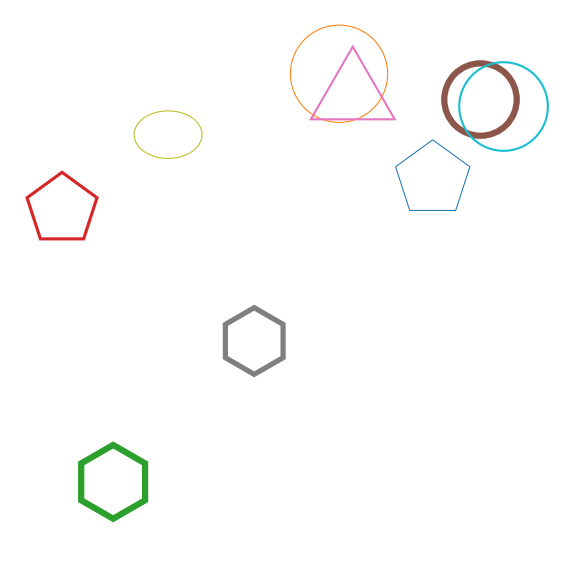[{"shape": "pentagon", "thickness": 0.5, "radius": 0.34, "center": [0.749, 0.689]}, {"shape": "circle", "thickness": 0.5, "radius": 0.42, "center": [0.587, 0.871]}, {"shape": "hexagon", "thickness": 3, "radius": 0.32, "center": [0.196, 0.165]}, {"shape": "pentagon", "thickness": 1.5, "radius": 0.32, "center": [0.107, 0.637]}, {"shape": "circle", "thickness": 3, "radius": 0.31, "center": [0.832, 0.827]}, {"shape": "triangle", "thickness": 1, "radius": 0.42, "center": [0.611, 0.834]}, {"shape": "hexagon", "thickness": 2.5, "radius": 0.29, "center": [0.44, 0.409]}, {"shape": "oval", "thickness": 0.5, "radius": 0.29, "center": [0.291, 0.766]}, {"shape": "circle", "thickness": 1, "radius": 0.38, "center": [0.872, 0.815]}]